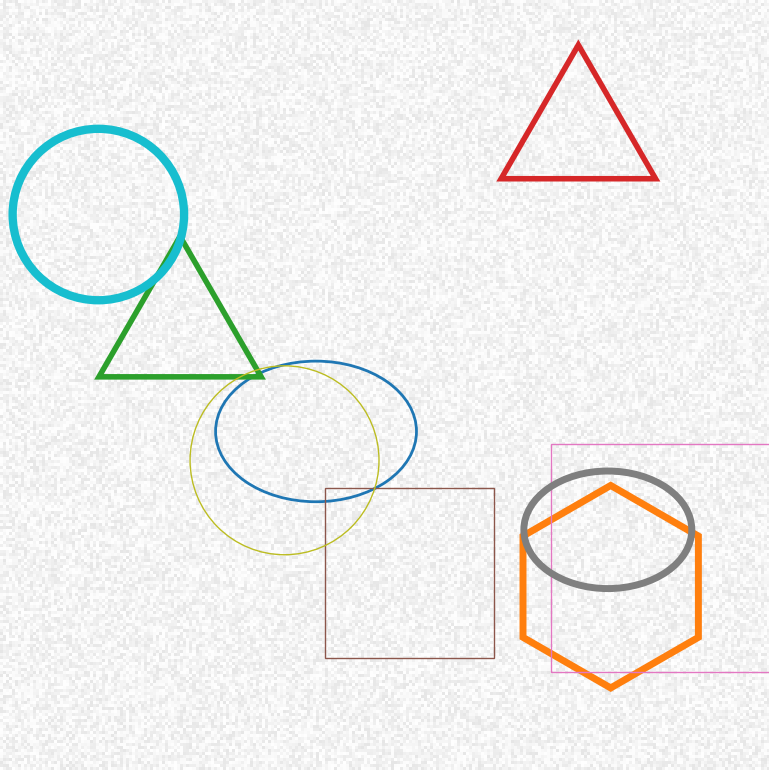[{"shape": "oval", "thickness": 1, "radius": 0.65, "center": [0.41, 0.44]}, {"shape": "hexagon", "thickness": 2.5, "radius": 0.66, "center": [0.793, 0.238]}, {"shape": "triangle", "thickness": 2, "radius": 0.61, "center": [0.234, 0.571]}, {"shape": "triangle", "thickness": 2, "radius": 0.58, "center": [0.751, 0.826]}, {"shape": "square", "thickness": 0.5, "radius": 0.55, "center": [0.532, 0.256]}, {"shape": "square", "thickness": 0.5, "radius": 0.74, "center": [0.863, 0.275]}, {"shape": "oval", "thickness": 2.5, "radius": 0.55, "center": [0.789, 0.312]}, {"shape": "circle", "thickness": 0.5, "radius": 0.61, "center": [0.37, 0.402]}, {"shape": "circle", "thickness": 3, "radius": 0.56, "center": [0.128, 0.721]}]